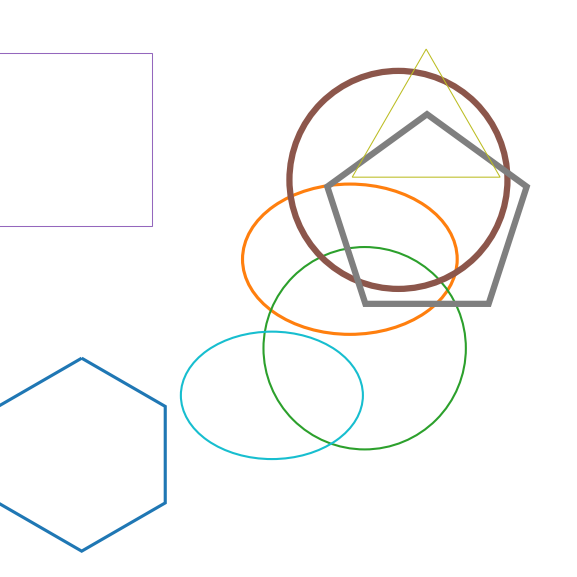[{"shape": "hexagon", "thickness": 1.5, "radius": 0.84, "center": [0.141, 0.212]}, {"shape": "oval", "thickness": 1.5, "radius": 0.93, "center": [0.606, 0.55]}, {"shape": "circle", "thickness": 1, "radius": 0.88, "center": [0.631, 0.396]}, {"shape": "square", "thickness": 0.5, "radius": 0.75, "center": [0.113, 0.757]}, {"shape": "circle", "thickness": 3, "radius": 0.94, "center": [0.69, 0.688]}, {"shape": "pentagon", "thickness": 3, "radius": 0.91, "center": [0.739, 0.62]}, {"shape": "triangle", "thickness": 0.5, "radius": 0.74, "center": [0.738, 0.766]}, {"shape": "oval", "thickness": 1, "radius": 0.79, "center": [0.471, 0.315]}]